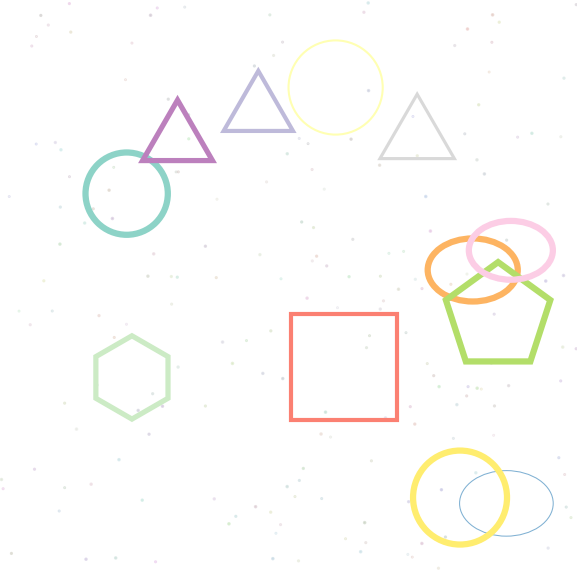[{"shape": "circle", "thickness": 3, "radius": 0.36, "center": [0.219, 0.664]}, {"shape": "circle", "thickness": 1, "radius": 0.41, "center": [0.581, 0.848]}, {"shape": "triangle", "thickness": 2, "radius": 0.35, "center": [0.447, 0.807]}, {"shape": "square", "thickness": 2, "radius": 0.46, "center": [0.596, 0.364]}, {"shape": "oval", "thickness": 0.5, "radius": 0.41, "center": [0.877, 0.127]}, {"shape": "oval", "thickness": 3, "radius": 0.39, "center": [0.819, 0.532]}, {"shape": "pentagon", "thickness": 3, "radius": 0.48, "center": [0.863, 0.45]}, {"shape": "oval", "thickness": 3, "radius": 0.36, "center": [0.885, 0.566]}, {"shape": "triangle", "thickness": 1.5, "radius": 0.37, "center": [0.722, 0.762]}, {"shape": "triangle", "thickness": 2.5, "radius": 0.35, "center": [0.307, 0.756]}, {"shape": "hexagon", "thickness": 2.5, "radius": 0.36, "center": [0.228, 0.346]}, {"shape": "circle", "thickness": 3, "radius": 0.41, "center": [0.797, 0.138]}]